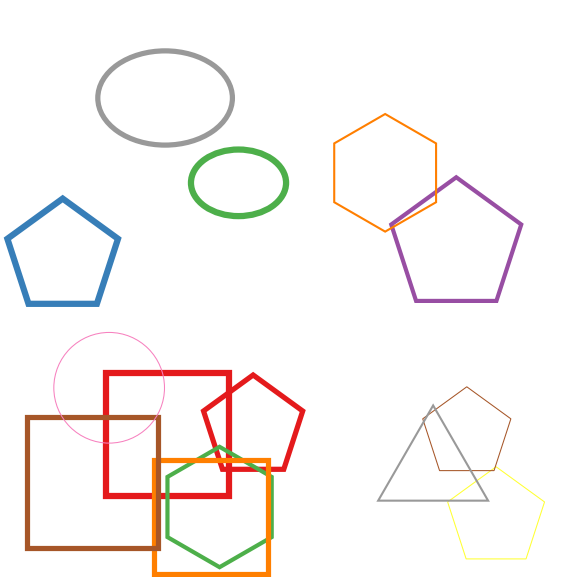[{"shape": "pentagon", "thickness": 2.5, "radius": 0.45, "center": [0.438, 0.26]}, {"shape": "square", "thickness": 3, "radius": 0.53, "center": [0.29, 0.246]}, {"shape": "pentagon", "thickness": 3, "radius": 0.5, "center": [0.109, 0.555]}, {"shape": "hexagon", "thickness": 2, "radius": 0.52, "center": [0.38, 0.121]}, {"shape": "oval", "thickness": 3, "radius": 0.41, "center": [0.413, 0.683]}, {"shape": "pentagon", "thickness": 2, "radius": 0.59, "center": [0.79, 0.574]}, {"shape": "square", "thickness": 2.5, "radius": 0.49, "center": [0.366, 0.104]}, {"shape": "hexagon", "thickness": 1, "radius": 0.51, "center": [0.667, 0.7]}, {"shape": "pentagon", "thickness": 0.5, "radius": 0.44, "center": [0.859, 0.103]}, {"shape": "pentagon", "thickness": 0.5, "radius": 0.4, "center": [0.808, 0.249]}, {"shape": "square", "thickness": 2.5, "radius": 0.57, "center": [0.16, 0.164]}, {"shape": "circle", "thickness": 0.5, "radius": 0.48, "center": [0.189, 0.328]}, {"shape": "oval", "thickness": 2.5, "radius": 0.58, "center": [0.286, 0.829]}, {"shape": "triangle", "thickness": 1, "radius": 0.55, "center": [0.75, 0.187]}]